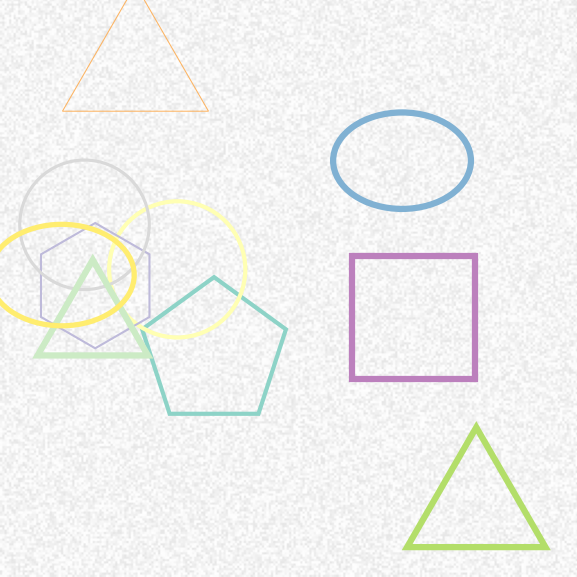[{"shape": "pentagon", "thickness": 2, "radius": 0.65, "center": [0.371, 0.388]}, {"shape": "circle", "thickness": 2, "radius": 0.59, "center": [0.307, 0.533]}, {"shape": "hexagon", "thickness": 1, "radius": 0.54, "center": [0.165, 0.504]}, {"shape": "oval", "thickness": 3, "radius": 0.6, "center": [0.696, 0.721]}, {"shape": "triangle", "thickness": 0.5, "radius": 0.73, "center": [0.235, 0.88]}, {"shape": "triangle", "thickness": 3, "radius": 0.69, "center": [0.825, 0.121]}, {"shape": "circle", "thickness": 1.5, "radius": 0.56, "center": [0.146, 0.61]}, {"shape": "square", "thickness": 3, "radius": 0.53, "center": [0.716, 0.449]}, {"shape": "triangle", "thickness": 3, "radius": 0.55, "center": [0.161, 0.439]}, {"shape": "oval", "thickness": 2.5, "radius": 0.63, "center": [0.107, 0.523]}]